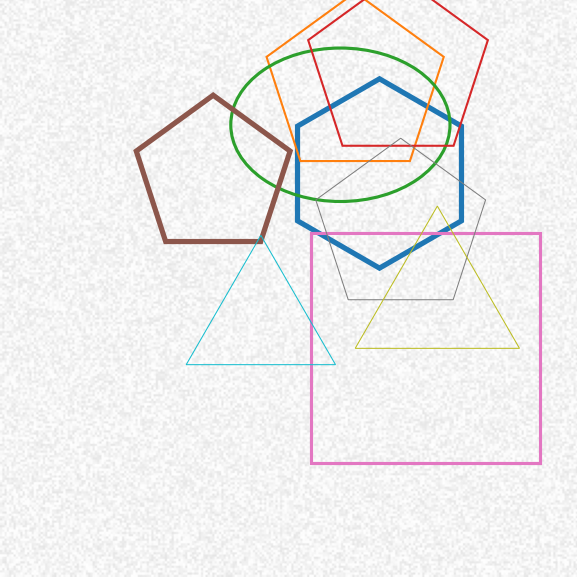[{"shape": "hexagon", "thickness": 2.5, "radius": 0.82, "center": [0.657, 0.699]}, {"shape": "pentagon", "thickness": 1, "radius": 0.81, "center": [0.615, 0.851]}, {"shape": "oval", "thickness": 1.5, "radius": 0.95, "center": [0.589, 0.783]}, {"shape": "pentagon", "thickness": 1, "radius": 0.82, "center": [0.689, 0.879]}, {"shape": "pentagon", "thickness": 2.5, "radius": 0.7, "center": [0.369, 0.694]}, {"shape": "square", "thickness": 1.5, "radius": 0.99, "center": [0.737, 0.396]}, {"shape": "pentagon", "thickness": 0.5, "radius": 0.77, "center": [0.694, 0.605]}, {"shape": "triangle", "thickness": 0.5, "radius": 0.82, "center": [0.757, 0.478]}, {"shape": "triangle", "thickness": 0.5, "radius": 0.75, "center": [0.452, 0.442]}]